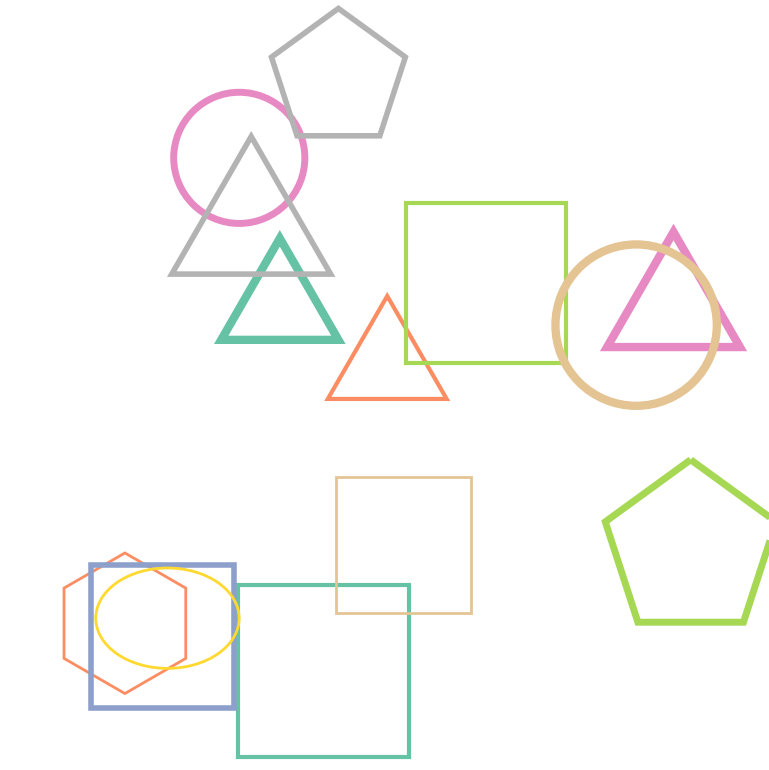[{"shape": "square", "thickness": 1.5, "radius": 0.56, "center": [0.42, 0.129]}, {"shape": "triangle", "thickness": 3, "radius": 0.44, "center": [0.363, 0.603]}, {"shape": "hexagon", "thickness": 1, "radius": 0.46, "center": [0.162, 0.191]}, {"shape": "triangle", "thickness": 1.5, "radius": 0.45, "center": [0.503, 0.526]}, {"shape": "square", "thickness": 2, "radius": 0.46, "center": [0.211, 0.173]}, {"shape": "triangle", "thickness": 3, "radius": 0.5, "center": [0.875, 0.599]}, {"shape": "circle", "thickness": 2.5, "radius": 0.43, "center": [0.311, 0.795]}, {"shape": "pentagon", "thickness": 2.5, "radius": 0.58, "center": [0.897, 0.286]}, {"shape": "square", "thickness": 1.5, "radius": 0.52, "center": [0.631, 0.633]}, {"shape": "oval", "thickness": 1, "radius": 0.47, "center": [0.217, 0.197]}, {"shape": "square", "thickness": 1, "radius": 0.44, "center": [0.524, 0.292]}, {"shape": "circle", "thickness": 3, "radius": 0.52, "center": [0.826, 0.578]}, {"shape": "pentagon", "thickness": 2, "radius": 0.46, "center": [0.44, 0.898]}, {"shape": "triangle", "thickness": 2, "radius": 0.6, "center": [0.326, 0.704]}]